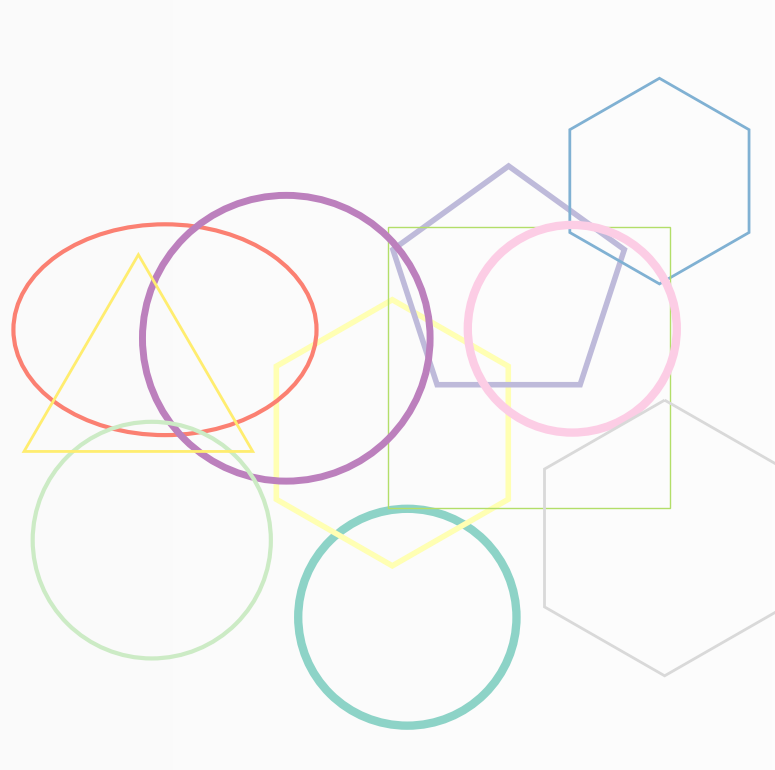[{"shape": "circle", "thickness": 3, "radius": 0.7, "center": [0.526, 0.198]}, {"shape": "hexagon", "thickness": 2, "radius": 0.86, "center": [0.506, 0.438]}, {"shape": "pentagon", "thickness": 2, "radius": 0.78, "center": [0.656, 0.627]}, {"shape": "oval", "thickness": 1.5, "radius": 0.98, "center": [0.213, 0.572]}, {"shape": "hexagon", "thickness": 1, "radius": 0.67, "center": [0.851, 0.765]}, {"shape": "square", "thickness": 0.5, "radius": 0.91, "center": [0.682, 0.523]}, {"shape": "circle", "thickness": 3, "radius": 0.67, "center": [0.738, 0.573]}, {"shape": "hexagon", "thickness": 1, "radius": 0.9, "center": [0.858, 0.301]}, {"shape": "circle", "thickness": 2.5, "radius": 0.93, "center": [0.369, 0.561]}, {"shape": "circle", "thickness": 1.5, "radius": 0.77, "center": [0.196, 0.299]}, {"shape": "triangle", "thickness": 1, "radius": 0.85, "center": [0.179, 0.499]}]